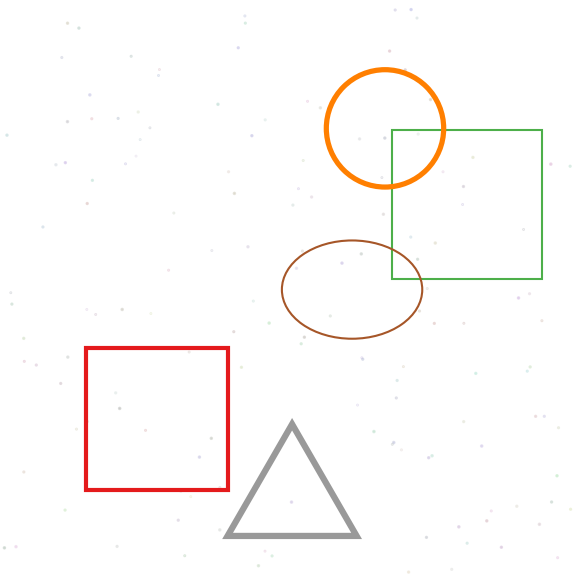[{"shape": "square", "thickness": 2, "radius": 0.61, "center": [0.271, 0.274]}, {"shape": "square", "thickness": 1, "radius": 0.65, "center": [0.809, 0.645]}, {"shape": "circle", "thickness": 2.5, "radius": 0.51, "center": [0.667, 0.777]}, {"shape": "oval", "thickness": 1, "radius": 0.61, "center": [0.61, 0.498]}, {"shape": "triangle", "thickness": 3, "radius": 0.64, "center": [0.506, 0.136]}]